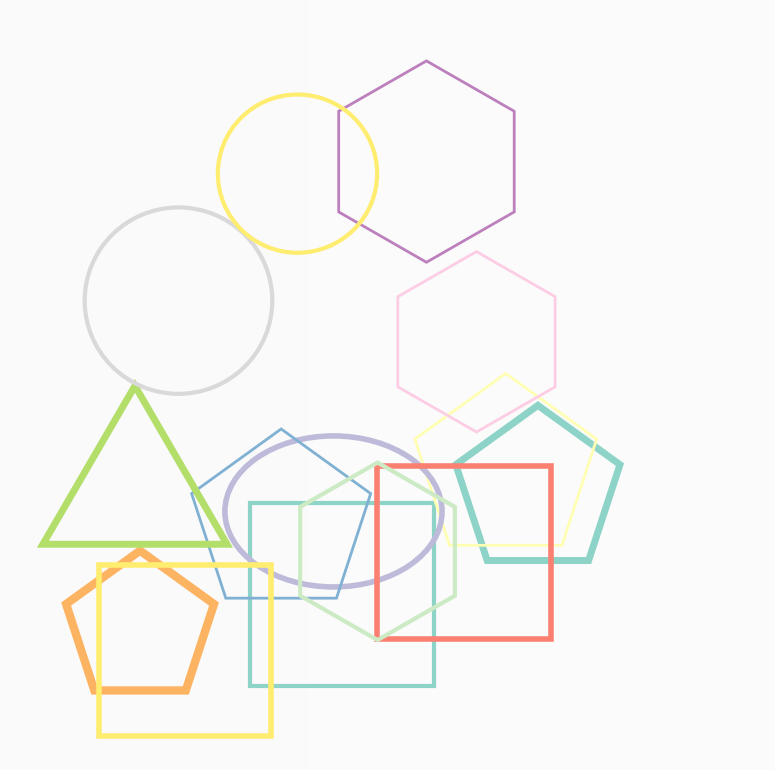[{"shape": "pentagon", "thickness": 2.5, "radius": 0.56, "center": [0.694, 0.362]}, {"shape": "square", "thickness": 1.5, "radius": 0.59, "center": [0.442, 0.228]}, {"shape": "pentagon", "thickness": 1, "radius": 0.62, "center": [0.653, 0.392]}, {"shape": "oval", "thickness": 2, "radius": 0.7, "center": [0.43, 0.336]}, {"shape": "square", "thickness": 2, "radius": 0.56, "center": [0.598, 0.283]}, {"shape": "pentagon", "thickness": 1, "radius": 0.61, "center": [0.363, 0.321]}, {"shape": "pentagon", "thickness": 3, "radius": 0.5, "center": [0.181, 0.184]}, {"shape": "triangle", "thickness": 2.5, "radius": 0.69, "center": [0.174, 0.362]}, {"shape": "hexagon", "thickness": 1, "radius": 0.59, "center": [0.615, 0.556]}, {"shape": "circle", "thickness": 1.5, "radius": 0.61, "center": [0.23, 0.61]}, {"shape": "hexagon", "thickness": 1, "radius": 0.65, "center": [0.55, 0.79]}, {"shape": "hexagon", "thickness": 1.5, "radius": 0.58, "center": [0.487, 0.284]}, {"shape": "circle", "thickness": 1.5, "radius": 0.51, "center": [0.384, 0.775]}, {"shape": "square", "thickness": 2, "radius": 0.55, "center": [0.238, 0.156]}]